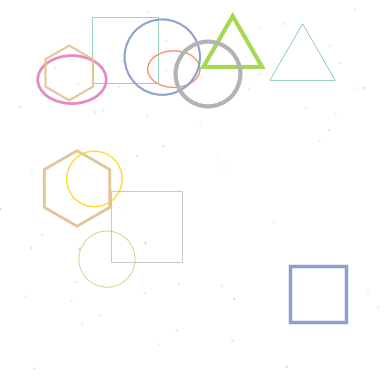[{"shape": "square", "thickness": 0.5, "radius": 0.43, "center": [0.324, 0.87]}, {"shape": "triangle", "thickness": 0.5, "radius": 0.49, "center": [0.786, 0.84]}, {"shape": "oval", "thickness": 1, "radius": 0.34, "center": [0.451, 0.82]}, {"shape": "circle", "thickness": 1.5, "radius": 0.49, "center": [0.421, 0.852]}, {"shape": "square", "thickness": 2.5, "radius": 0.36, "center": [0.827, 0.237]}, {"shape": "oval", "thickness": 2, "radius": 0.44, "center": [0.187, 0.793]}, {"shape": "circle", "thickness": 0.5, "radius": 0.36, "center": [0.278, 0.327]}, {"shape": "triangle", "thickness": 3, "radius": 0.44, "center": [0.604, 0.87]}, {"shape": "circle", "thickness": 1, "radius": 0.36, "center": [0.245, 0.535]}, {"shape": "hexagon", "thickness": 2, "radius": 0.49, "center": [0.2, 0.511]}, {"shape": "hexagon", "thickness": 1.5, "radius": 0.36, "center": [0.18, 0.81]}, {"shape": "circle", "thickness": 3, "radius": 0.42, "center": [0.54, 0.808]}, {"shape": "square", "thickness": 0.5, "radius": 0.46, "center": [0.381, 0.411]}]